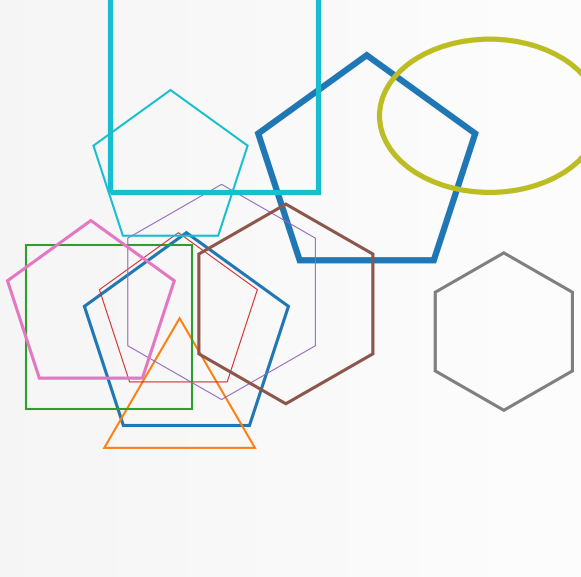[{"shape": "pentagon", "thickness": 3, "radius": 0.98, "center": [0.631, 0.707]}, {"shape": "pentagon", "thickness": 1.5, "radius": 0.92, "center": [0.321, 0.412]}, {"shape": "triangle", "thickness": 1, "radius": 0.75, "center": [0.309, 0.298]}, {"shape": "square", "thickness": 1, "radius": 0.71, "center": [0.188, 0.433]}, {"shape": "pentagon", "thickness": 0.5, "radius": 0.71, "center": [0.307, 0.453]}, {"shape": "hexagon", "thickness": 0.5, "radius": 0.93, "center": [0.381, 0.494]}, {"shape": "hexagon", "thickness": 1.5, "radius": 0.86, "center": [0.492, 0.473]}, {"shape": "pentagon", "thickness": 1.5, "radius": 0.75, "center": [0.156, 0.466]}, {"shape": "hexagon", "thickness": 1.5, "radius": 0.68, "center": [0.867, 0.425]}, {"shape": "oval", "thickness": 2.5, "radius": 0.95, "center": [0.842, 0.799]}, {"shape": "pentagon", "thickness": 1, "radius": 0.7, "center": [0.293, 0.704]}, {"shape": "square", "thickness": 2.5, "radius": 0.89, "center": [0.368, 0.845]}]